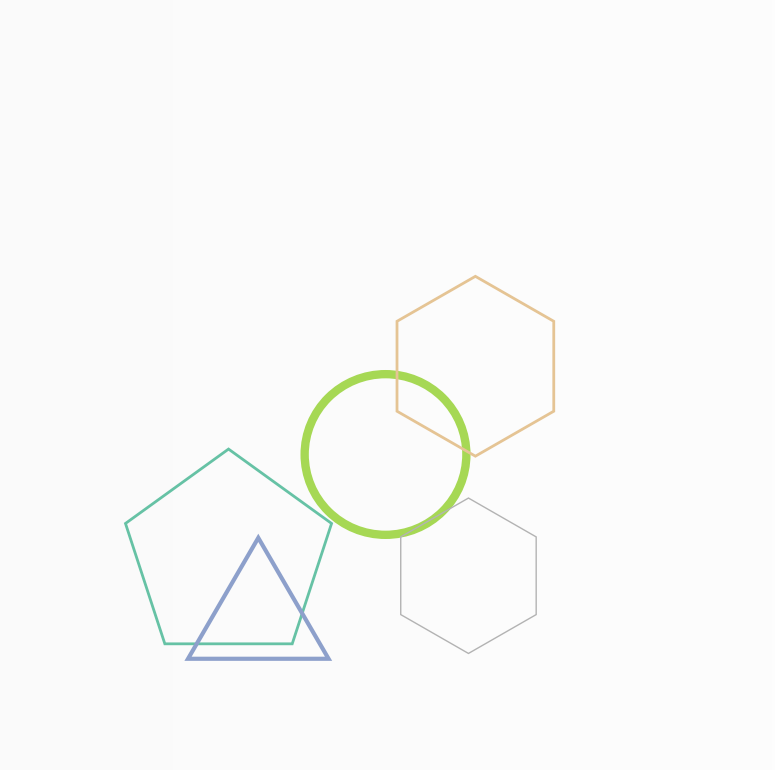[{"shape": "pentagon", "thickness": 1, "radius": 0.7, "center": [0.295, 0.277]}, {"shape": "triangle", "thickness": 1.5, "radius": 0.52, "center": [0.333, 0.197]}, {"shape": "circle", "thickness": 3, "radius": 0.52, "center": [0.497, 0.41]}, {"shape": "hexagon", "thickness": 1, "radius": 0.58, "center": [0.613, 0.524]}, {"shape": "hexagon", "thickness": 0.5, "radius": 0.5, "center": [0.604, 0.252]}]